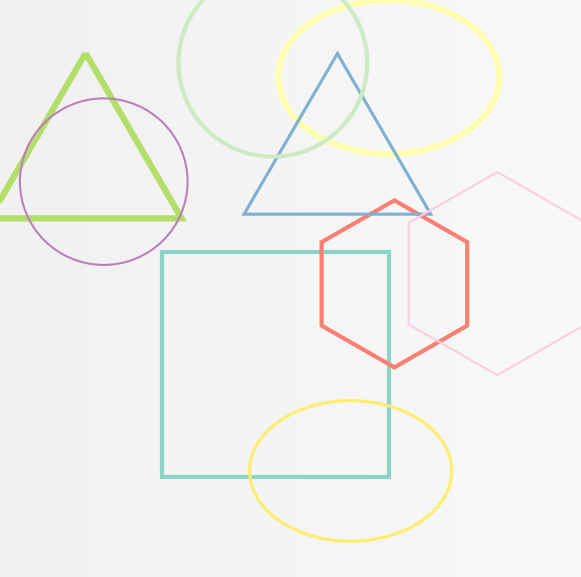[{"shape": "square", "thickness": 2, "radius": 0.97, "center": [0.474, 0.368]}, {"shape": "oval", "thickness": 3, "radius": 0.95, "center": [0.669, 0.866]}, {"shape": "hexagon", "thickness": 2, "radius": 0.72, "center": [0.679, 0.508]}, {"shape": "triangle", "thickness": 1.5, "radius": 0.93, "center": [0.58, 0.721]}, {"shape": "triangle", "thickness": 3, "radius": 0.95, "center": [0.147, 0.716]}, {"shape": "hexagon", "thickness": 1, "radius": 0.88, "center": [0.855, 0.525]}, {"shape": "circle", "thickness": 1, "radius": 0.72, "center": [0.178, 0.685]}, {"shape": "circle", "thickness": 2, "radius": 0.81, "center": [0.469, 0.89]}, {"shape": "oval", "thickness": 1.5, "radius": 0.87, "center": [0.603, 0.184]}]